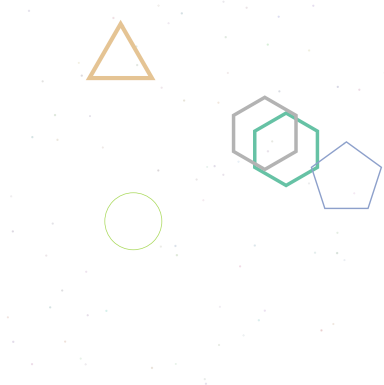[{"shape": "hexagon", "thickness": 2.5, "radius": 0.47, "center": [0.743, 0.612]}, {"shape": "pentagon", "thickness": 1, "radius": 0.48, "center": [0.9, 0.536]}, {"shape": "circle", "thickness": 0.5, "radius": 0.37, "center": [0.346, 0.425]}, {"shape": "triangle", "thickness": 3, "radius": 0.47, "center": [0.313, 0.844]}, {"shape": "hexagon", "thickness": 2.5, "radius": 0.47, "center": [0.688, 0.653]}]